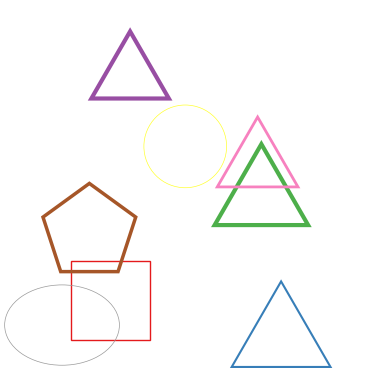[{"shape": "square", "thickness": 1, "radius": 0.52, "center": [0.287, 0.22]}, {"shape": "triangle", "thickness": 1.5, "radius": 0.74, "center": [0.73, 0.121]}, {"shape": "triangle", "thickness": 3, "radius": 0.7, "center": [0.679, 0.485]}, {"shape": "triangle", "thickness": 3, "radius": 0.58, "center": [0.338, 0.802]}, {"shape": "circle", "thickness": 0.5, "radius": 0.54, "center": [0.481, 0.62]}, {"shape": "pentagon", "thickness": 2.5, "radius": 0.63, "center": [0.232, 0.397]}, {"shape": "triangle", "thickness": 2, "radius": 0.6, "center": [0.669, 0.575]}, {"shape": "oval", "thickness": 0.5, "radius": 0.75, "center": [0.161, 0.156]}]